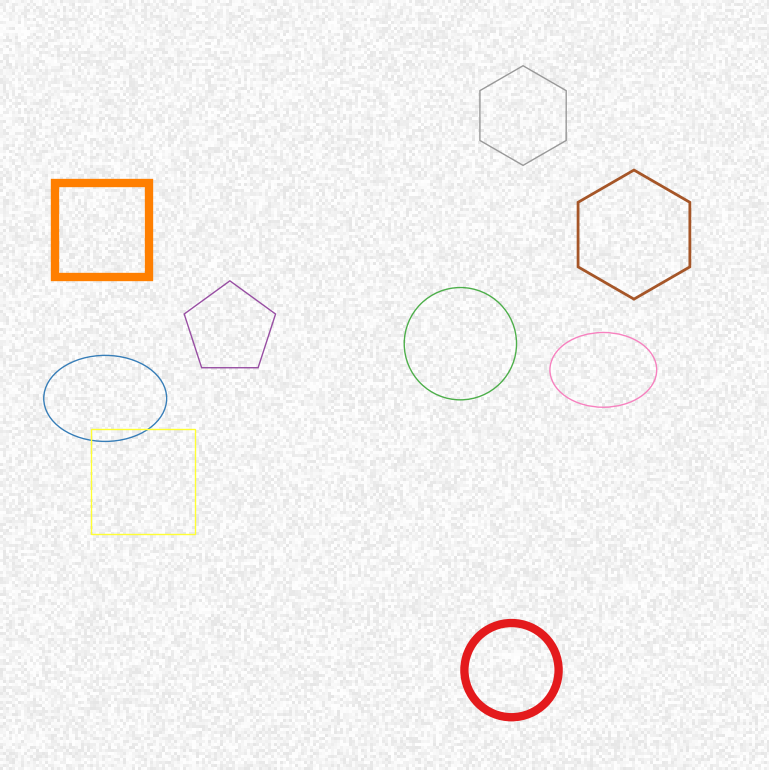[{"shape": "circle", "thickness": 3, "radius": 0.31, "center": [0.664, 0.13]}, {"shape": "oval", "thickness": 0.5, "radius": 0.4, "center": [0.137, 0.483]}, {"shape": "circle", "thickness": 0.5, "radius": 0.36, "center": [0.598, 0.554]}, {"shape": "pentagon", "thickness": 0.5, "radius": 0.31, "center": [0.299, 0.573]}, {"shape": "square", "thickness": 3, "radius": 0.31, "center": [0.132, 0.701]}, {"shape": "square", "thickness": 0.5, "radius": 0.34, "center": [0.186, 0.374]}, {"shape": "hexagon", "thickness": 1, "radius": 0.42, "center": [0.823, 0.695]}, {"shape": "oval", "thickness": 0.5, "radius": 0.35, "center": [0.784, 0.52]}, {"shape": "hexagon", "thickness": 0.5, "radius": 0.32, "center": [0.679, 0.85]}]